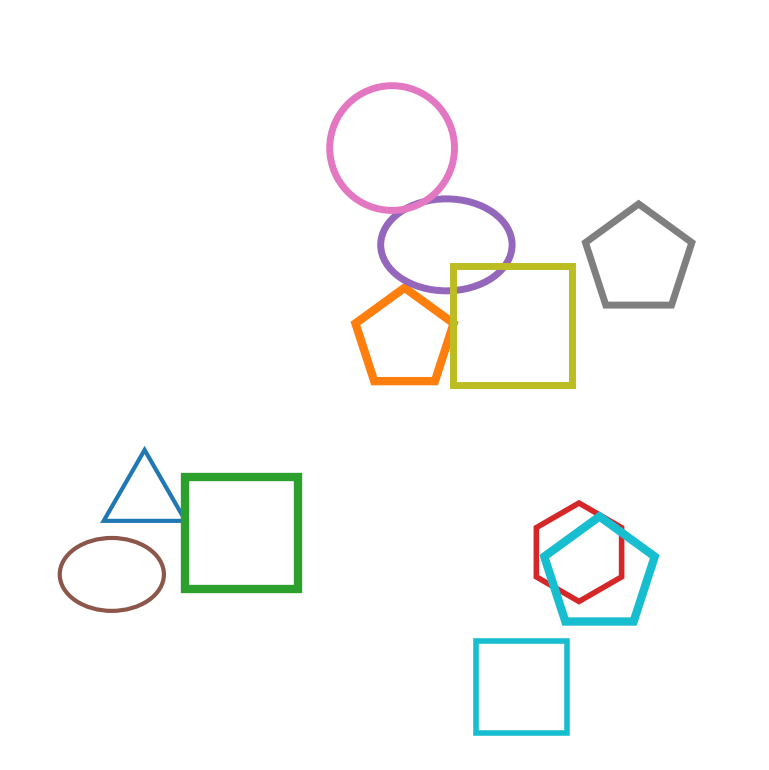[{"shape": "triangle", "thickness": 1.5, "radius": 0.31, "center": [0.188, 0.354]}, {"shape": "pentagon", "thickness": 3, "radius": 0.34, "center": [0.525, 0.559]}, {"shape": "square", "thickness": 3, "radius": 0.36, "center": [0.314, 0.308]}, {"shape": "hexagon", "thickness": 2, "radius": 0.32, "center": [0.752, 0.283]}, {"shape": "oval", "thickness": 2.5, "radius": 0.43, "center": [0.58, 0.682]}, {"shape": "oval", "thickness": 1.5, "radius": 0.34, "center": [0.145, 0.254]}, {"shape": "circle", "thickness": 2.5, "radius": 0.4, "center": [0.509, 0.808]}, {"shape": "pentagon", "thickness": 2.5, "radius": 0.36, "center": [0.829, 0.663]}, {"shape": "square", "thickness": 2.5, "radius": 0.39, "center": [0.665, 0.578]}, {"shape": "pentagon", "thickness": 3, "radius": 0.38, "center": [0.779, 0.254]}, {"shape": "square", "thickness": 2, "radius": 0.3, "center": [0.677, 0.108]}]